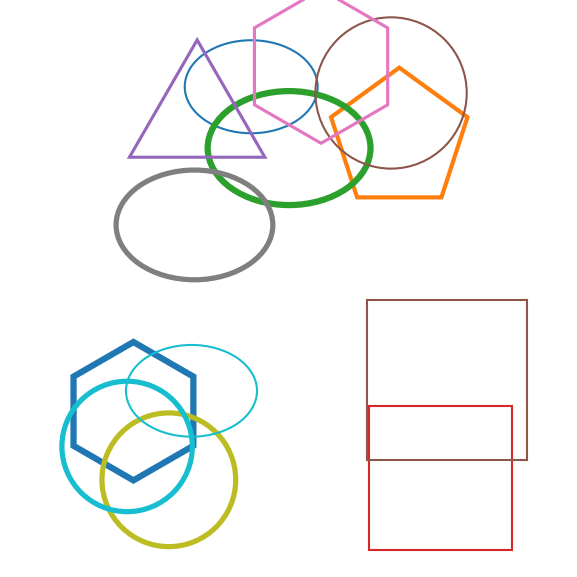[{"shape": "oval", "thickness": 1, "radius": 0.58, "center": [0.435, 0.849]}, {"shape": "hexagon", "thickness": 3, "radius": 0.6, "center": [0.231, 0.287]}, {"shape": "pentagon", "thickness": 2, "radius": 0.62, "center": [0.691, 0.758]}, {"shape": "oval", "thickness": 3, "radius": 0.7, "center": [0.501, 0.743]}, {"shape": "square", "thickness": 1, "radius": 0.62, "center": [0.763, 0.171]}, {"shape": "triangle", "thickness": 1.5, "radius": 0.68, "center": [0.341, 0.795]}, {"shape": "circle", "thickness": 1, "radius": 0.66, "center": [0.677, 0.838]}, {"shape": "square", "thickness": 1, "radius": 0.69, "center": [0.774, 0.341]}, {"shape": "hexagon", "thickness": 1.5, "radius": 0.67, "center": [0.556, 0.884]}, {"shape": "oval", "thickness": 2.5, "radius": 0.68, "center": [0.337, 0.61]}, {"shape": "circle", "thickness": 2.5, "radius": 0.58, "center": [0.292, 0.168]}, {"shape": "circle", "thickness": 2.5, "radius": 0.56, "center": [0.22, 0.226]}, {"shape": "oval", "thickness": 1, "radius": 0.57, "center": [0.332, 0.322]}]